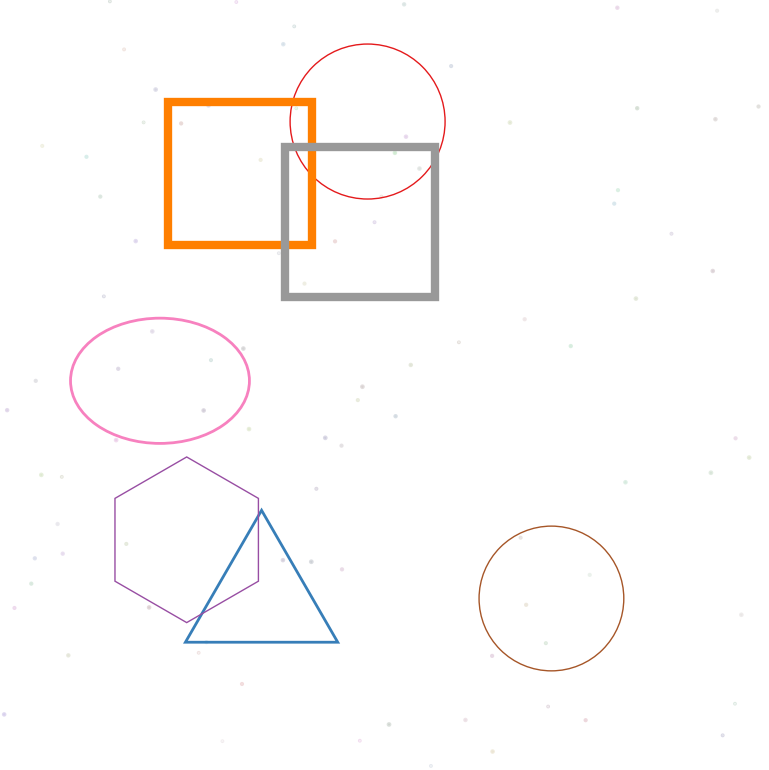[{"shape": "circle", "thickness": 0.5, "radius": 0.5, "center": [0.477, 0.842]}, {"shape": "triangle", "thickness": 1, "radius": 0.57, "center": [0.34, 0.223]}, {"shape": "hexagon", "thickness": 0.5, "radius": 0.54, "center": [0.242, 0.299]}, {"shape": "square", "thickness": 3, "radius": 0.47, "center": [0.312, 0.775]}, {"shape": "circle", "thickness": 0.5, "radius": 0.47, "center": [0.716, 0.223]}, {"shape": "oval", "thickness": 1, "radius": 0.58, "center": [0.208, 0.505]}, {"shape": "square", "thickness": 3, "radius": 0.49, "center": [0.467, 0.712]}]